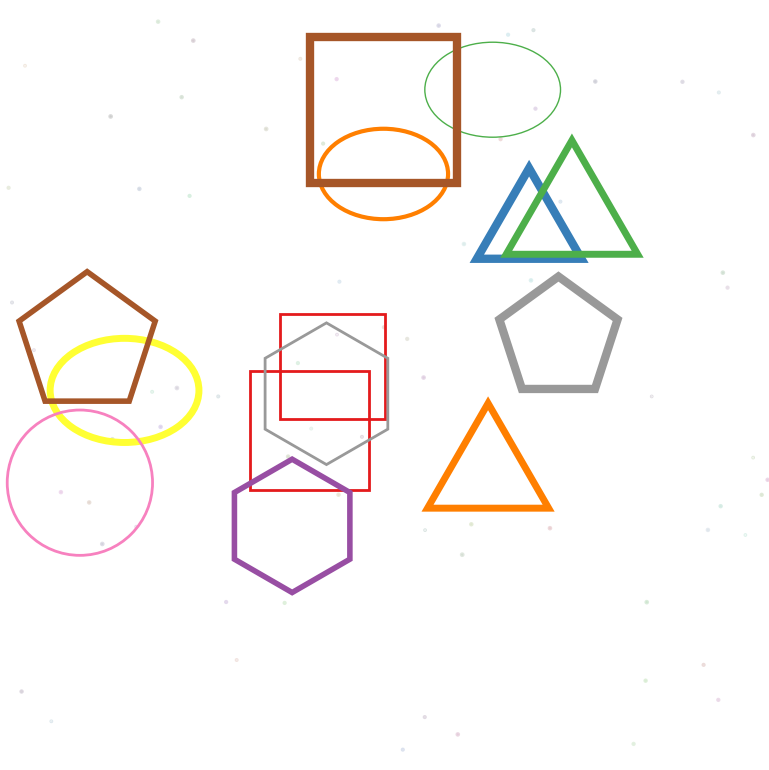[{"shape": "square", "thickness": 1, "radius": 0.34, "center": [0.432, 0.524]}, {"shape": "square", "thickness": 1, "radius": 0.39, "center": [0.402, 0.441]}, {"shape": "triangle", "thickness": 3, "radius": 0.39, "center": [0.687, 0.703]}, {"shape": "oval", "thickness": 0.5, "radius": 0.44, "center": [0.64, 0.883]}, {"shape": "triangle", "thickness": 2.5, "radius": 0.49, "center": [0.743, 0.719]}, {"shape": "hexagon", "thickness": 2, "radius": 0.43, "center": [0.379, 0.317]}, {"shape": "oval", "thickness": 1.5, "radius": 0.42, "center": [0.498, 0.774]}, {"shape": "triangle", "thickness": 2.5, "radius": 0.45, "center": [0.634, 0.385]}, {"shape": "oval", "thickness": 2.5, "radius": 0.48, "center": [0.162, 0.493]}, {"shape": "pentagon", "thickness": 2, "radius": 0.46, "center": [0.113, 0.554]}, {"shape": "square", "thickness": 3, "radius": 0.48, "center": [0.498, 0.857]}, {"shape": "circle", "thickness": 1, "radius": 0.47, "center": [0.104, 0.373]}, {"shape": "pentagon", "thickness": 3, "radius": 0.4, "center": [0.725, 0.56]}, {"shape": "hexagon", "thickness": 1, "radius": 0.46, "center": [0.424, 0.489]}]